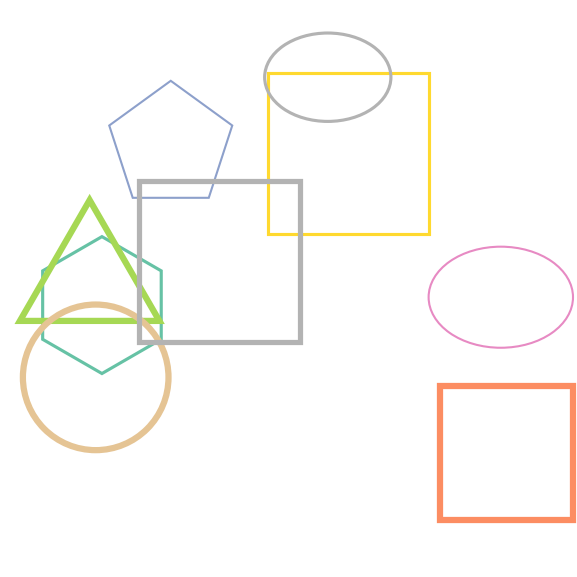[{"shape": "hexagon", "thickness": 1.5, "radius": 0.59, "center": [0.177, 0.471]}, {"shape": "square", "thickness": 3, "radius": 0.58, "center": [0.877, 0.215]}, {"shape": "pentagon", "thickness": 1, "radius": 0.56, "center": [0.296, 0.747]}, {"shape": "oval", "thickness": 1, "radius": 0.63, "center": [0.867, 0.484]}, {"shape": "triangle", "thickness": 3, "radius": 0.7, "center": [0.155, 0.513]}, {"shape": "square", "thickness": 1.5, "radius": 0.7, "center": [0.603, 0.733]}, {"shape": "circle", "thickness": 3, "radius": 0.63, "center": [0.166, 0.346]}, {"shape": "oval", "thickness": 1.5, "radius": 0.55, "center": [0.568, 0.865]}, {"shape": "square", "thickness": 2.5, "radius": 0.7, "center": [0.38, 0.547]}]